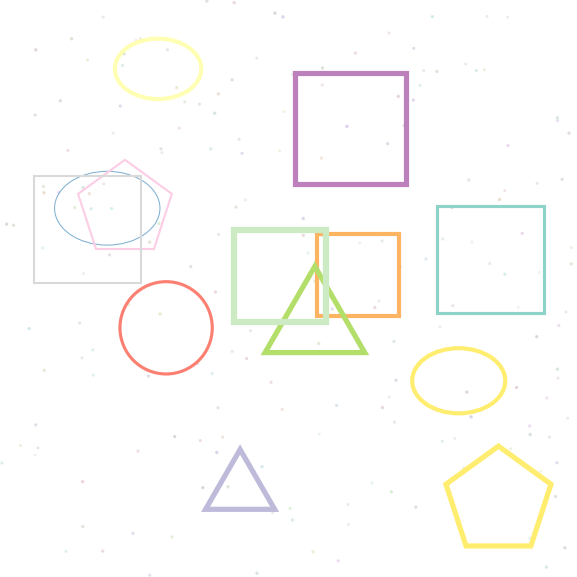[{"shape": "square", "thickness": 1.5, "radius": 0.46, "center": [0.85, 0.549]}, {"shape": "oval", "thickness": 2, "radius": 0.37, "center": [0.274, 0.88]}, {"shape": "triangle", "thickness": 2.5, "radius": 0.35, "center": [0.416, 0.152]}, {"shape": "circle", "thickness": 1.5, "radius": 0.4, "center": [0.288, 0.431]}, {"shape": "oval", "thickness": 0.5, "radius": 0.46, "center": [0.186, 0.639]}, {"shape": "square", "thickness": 2, "radius": 0.35, "center": [0.62, 0.522]}, {"shape": "triangle", "thickness": 2.5, "radius": 0.5, "center": [0.545, 0.438]}, {"shape": "pentagon", "thickness": 1, "radius": 0.43, "center": [0.216, 0.637]}, {"shape": "square", "thickness": 1, "radius": 0.46, "center": [0.151, 0.602]}, {"shape": "square", "thickness": 2.5, "radius": 0.48, "center": [0.607, 0.777]}, {"shape": "square", "thickness": 3, "radius": 0.4, "center": [0.485, 0.521]}, {"shape": "oval", "thickness": 2, "radius": 0.4, "center": [0.794, 0.34]}, {"shape": "pentagon", "thickness": 2.5, "radius": 0.48, "center": [0.863, 0.131]}]